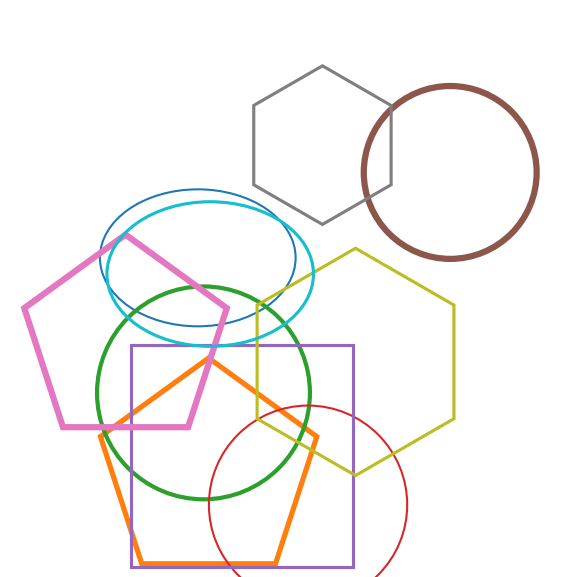[{"shape": "oval", "thickness": 1, "radius": 0.85, "center": [0.342, 0.553]}, {"shape": "pentagon", "thickness": 2.5, "radius": 0.98, "center": [0.361, 0.182]}, {"shape": "circle", "thickness": 2, "radius": 0.92, "center": [0.352, 0.319]}, {"shape": "circle", "thickness": 1, "radius": 0.86, "center": [0.533, 0.125]}, {"shape": "square", "thickness": 1.5, "radius": 0.96, "center": [0.419, 0.209]}, {"shape": "circle", "thickness": 3, "radius": 0.75, "center": [0.78, 0.701]}, {"shape": "pentagon", "thickness": 3, "radius": 0.92, "center": [0.217, 0.409]}, {"shape": "hexagon", "thickness": 1.5, "radius": 0.69, "center": [0.558, 0.748]}, {"shape": "hexagon", "thickness": 1.5, "radius": 0.98, "center": [0.616, 0.372]}, {"shape": "oval", "thickness": 1.5, "radius": 0.89, "center": [0.364, 0.525]}]